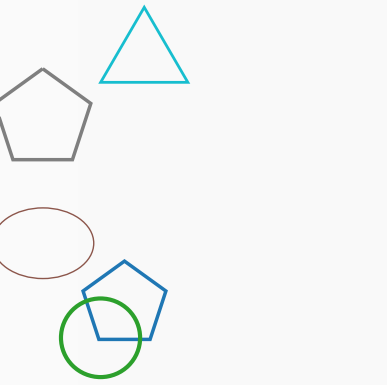[{"shape": "pentagon", "thickness": 2.5, "radius": 0.56, "center": [0.321, 0.209]}, {"shape": "circle", "thickness": 3, "radius": 0.51, "center": [0.259, 0.123]}, {"shape": "oval", "thickness": 1, "radius": 0.66, "center": [0.111, 0.368]}, {"shape": "pentagon", "thickness": 2.5, "radius": 0.65, "center": [0.11, 0.691]}, {"shape": "triangle", "thickness": 2, "radius": 0.65, "center": [0.372, 0.851]}]